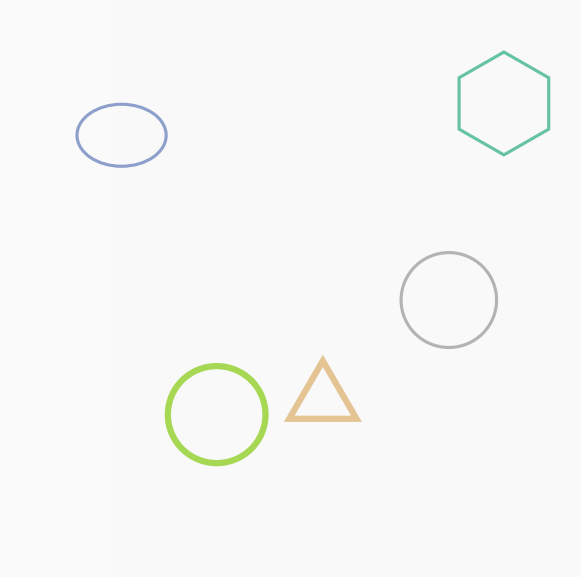[{"shape": "hexagon", "thickness": 1.5, "radius": 0.45, "center": [0.867, 0.82]}, {"shape": "oval", "thickness": 1.5, "radius": 0.38, "center": [0.209, 0.765]}, {"shape": "circle", "thickness": 3, "radius": 0.42, "center": [0.373, 0.281]}, {"shape": "triangle", "thickness": 3, "radius": 0.33, "center": [0.555, 0.307]}, {"shape": "circle", "thickness": 1.5, "radius": 0.41, "center": [0.772, 0.48]}]